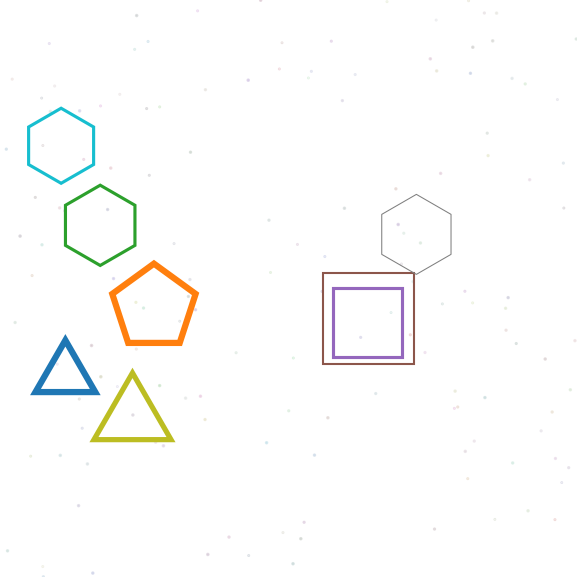[{"shape": "triangle", "thickness": 3, "radius": 0.3, "center": [0.113, 0.35]}, {"shape": "pentagon", "thickness": 3, "radius": 0.38, "center": [0.267, 0.467]}, {"shape": "hexagon", "thickness": 1.5, "radius": 0.35, "center": [0.174, 0.609]}, {"shape": "square", "thickness": 1.5, "radius": 0.3, "center": [0.636, 0.441]}, {"shape": "square", "thickness": 1, "radius": 0.39, "center": [0.638, 0.447]}, {"shape": "hexagon", "thickness": 0.5, "radius": 0.35, "center": [0.721, 0.593]}, {"shape": "triangle", "thickness": 2.5, "radius": 0.39, "center": [0.229, 0.276]}, {"shape": "hexagon", "thickness": 1.5, "radius": 0.32, "center": [0.106, 0.747]}]